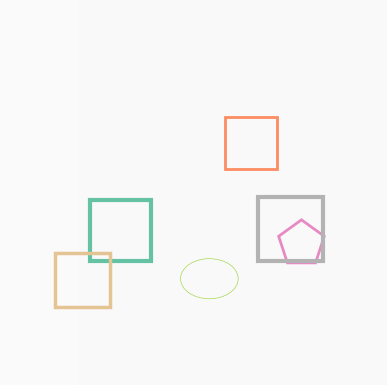[{"shape": "square", "thickness": 3, "radius": 0.39, "center": [0.312, 0.401]}, {"shape": "square", "thickness": 2, "radius": 0.34, "center": [0.648, 0.629]}, {"shape": "pentagon", "thickness": 2, "radius": 0.31, "center": [0.778, 0.367]}, {"shape": "oval", "thickness": 0.5, "radius": 0.37, "center": [0.54, 0.276]}, {"shape": "square", "thickness": 2.5, "radius": 0.35, "center": [0.213, 0.272]}, {"shape": "square", "thickness": 3, "radius": 0.42, "center": [0.75, 0.405]}]